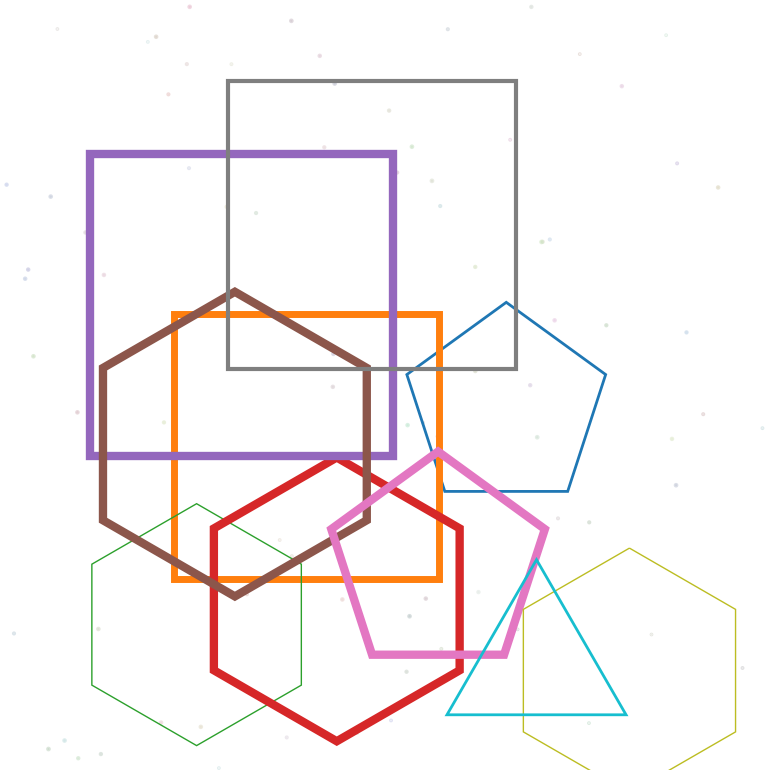[{"shape": "pentagon", "thickness": 1, "radius": 0.68, "center": [0.657, 0.472]}, {"shape": "square", "thickness": 2.5, "radius": 0.86, "center": [0.398, 0.421]}, {"shape": "hexagon", "thickness": 0.5, "radius": 0.79, "center": [0.255, 0.189]}, {"shape": "hexagon", "thickness": 3, "radius": 0.92, "center": [0.437, 0.222]}, {"shape": "square", "thickness": 3, "radius": 0.98, "center": [0.313, 0.604]}, {"shape": "hexagon", "thickness": 3, "radius": 0.99, "center": [0.305, 0.423]}, {"shape": "pentagon", "thickness": 3, "radius": 0.73, "center": [0.569, 0.268]}, {"shape": "square", "thickness": 1.5, "radius": 0.94, "center": [0.483, 0.707]}, {"shape": "hexagon", "thickness": 0.5, "radius": 0.8, "center": [0.817, 0.129]}, {"shape": "triangle", "thickness": 1, "radius": 0.67, "center": [0.697, 0.139]}]